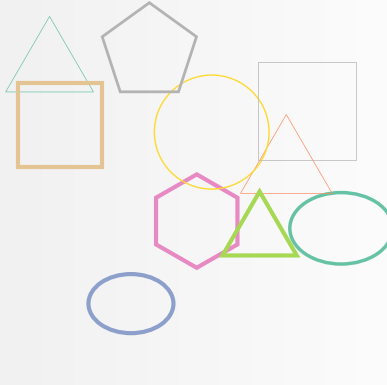[{"shape": "oval", "thickness": 2.5, "radius": 0.66, "center": [0.881, 0.407]}, {"shape": "triangle", "thickness": 0.5, "radius": 0.65, "center": [0.128, 0.827]}, {"shape": "triangle", "thickness": 0.5, "radius": 0.68, "center": [0.739, 0.566]}, {"shape": "oval", "thickness": 3, "radius": 0.55, "center": [0.338, 0.211]}, {"shape": "hexagon", "thickness": 3, "radius": 0.61, "center": [0.508, 0.426]}, {"shape": "triangle", "thickness": 3, "radius": 0.55, "center": [0.67, 0.392]}, {"shape": "circle", "thickness": 1, "radius": 0.74, "center": [0.546, 0.657]}, {"shape": "square", "thickness": 3, "radius": 0.54, "center": [0.156, 0.675]}, {"shape": "pentagon", "thickness": 2, "radius": 0.64, "center": [0.385, 0.865]}, {"shape": "square", "thickness": 0.5, "radius": 0.63, "center": [0.793, 0.712]}]